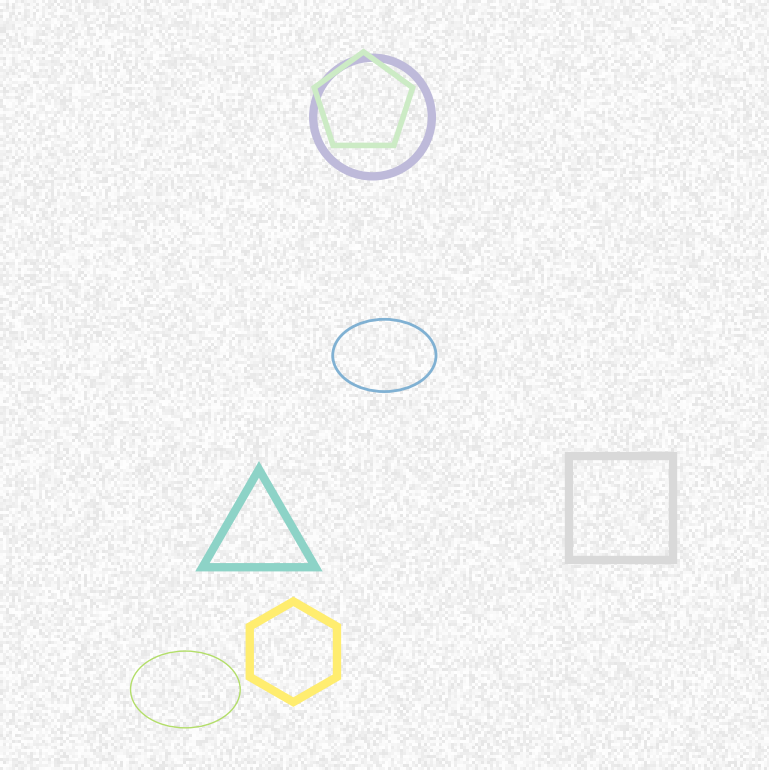[{"shape": "triangle", "thickness": 3, "radius": 0.42, "center": [0.336, 0.306]}, {"shape": "circle", "thickness": 3, "radius": 0.39, "center": [0.484, 0.848]}, {"shape": "oval", "thickness": 1, "radius": 0.34, "center": [0.499, 0.538]}, {"shape": "oval", "thickness": 0.5, "radius": 0.36, "center": [0.241, 0.105]}, {"shape": "square", "thickness": 3, "radius": 0.34, "center": [0.807, 0.34]}, {"shape": "pentagon", "thickness": 2, "radius": 0.34, "center": [0.472, 0.865]}, {"shape": "hexagon", "thickness": 3, "radius": 0.33, "center": [0.381, 0.154]}]